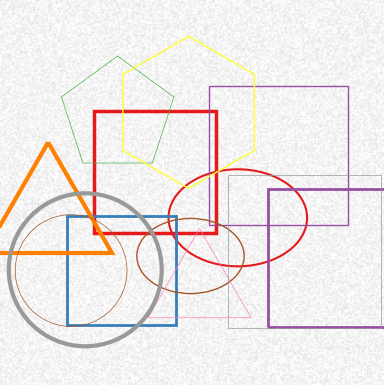[{"shape": "square", "thickness": 2.5, "radius": 0.79, "center": [0.403, 0.553]}, {"shape": "oval", "thickness": 1.5, "radius": 0.9, "center": [0.618, 0.434]}, {"shape": "square", "thickness": 2, "radius": 0.71, "center": [0.316, 0.297]}, {"shape": "pentagon", "thickness": 0.5, "radius": 0.77, "center": [0.306, 0.701]}, {"shape": "square", "thickness": 1, "radius": 0.9, "center": [0.723, 0.596]}, {"shape": "square", "thickness": 2, "radius": 0.9, "center": [0.875, 0.33]}, {"shape": "triangle", "thickness": 3, "radius": 0.96, "center": [0.125, 0.439]}, {"shape": "hexagon", "thickness": 1, "radius": 0.99, "center": [0.49, 0.708]}, {"shape": "circle", "thickness": 0.5, "radius": 0.73, "center": [0.185, 0.297]}, {"shape": "oval", "thickness": 1, "radius": 0.7, "center": [0.495, 0.335]}, {"shape": "triangle", "thickness": 0.5, "radius": 0.77, "center": [0.518, 0.252]}, {"shape": "square", "thickness": 0.5, "radius": 0.99, "center": [0.791, 0.347]}, {"shape": "circle", "thickness": 3, "radius": 0.99, "center": [0.221, 0.299]}]